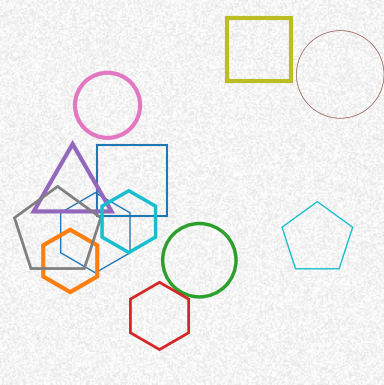[{"shape": "hexagon", "thickness": 1, "radius": 0.52, "center": [0.248, 0.395]}, {"shape": "square", "thickness": 1.5, "radius": 0.46, "center": [0.342, 0.531]}, {"shape": "hexagon", "thickness": 3, "radius": 0.41, "center": [0.182, 0.322]}, {"shape": "circle", "thickness": 2.5, "radius": 0.48, "center": [0.518, 0.324]}, {"shape": "hexagon", "thickness": 2, "radius": 0.44, "center": [0.414, 0.179]}, {"shape": "triangle", "thickness": 3, "radius": 0.58, "center": [0.189, 0.509]}, {"shape": "circle", "thickness": 0.5, "radius": 0.57, "center": [0.884, 0.807]}, {"shape": "circle", "thickness": 3, "radius": 0.42, "center": [0.279, 0.727]}, {"shape": "pentagon", "thickness": 2, "radius": 0.59, "center": [0.15, 0.398]}, {"shape": "square", "thickness": 3, "radius": 0.41, "center": [0.673, 0.872]}, {"shape": "pentagon", "thickness": 1, "radius": 0.48, "center": [0.824, 0.38]}, {"shape": "hexagon", "thickness": 2.5, "radius": 0.4, "center": [0.335, 0.424]}]